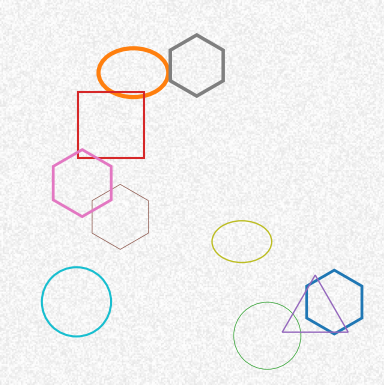[{"shape": "hexagon", "thickness": 2, "radius": 0.41, "center": [0.868, 0.215]}, {"shape": "oval", "thickness": 3, "radius": 0.45, "center": [0.346, 0.811]}, {"shape": "circle", "thickness": 0.5, "radius": 0.44, "center": [0.694, 0.128]}, {"shape": "square", "thickness": 1.5, "radius": 0.43, "center": [0.287, 0.675]}, {"shape": "triangle", "thickness": 1, "radius": 0.49, "center": [0.819, 0.187]}, {"shape": "hexagon", "thickness": 0.5, "radius": 0.42, "center": [0.312, 0.437]}, {"shape": "hexagon", "thickness": 2, "radius": 0.43, "center": [0.214, 0.524]}, {"shape": "hexagon", "thickness": 2.5, "radius": 0.4, "center": [0.511, 0.83]}, {"shape": "oval", "thickness": 1, "radius": 0.39, "center": [0.628, 0.372]}, {"shape": "circle", "thickness": 1.5, "radius": 0.45, "center": [0.199, 0.216]}]